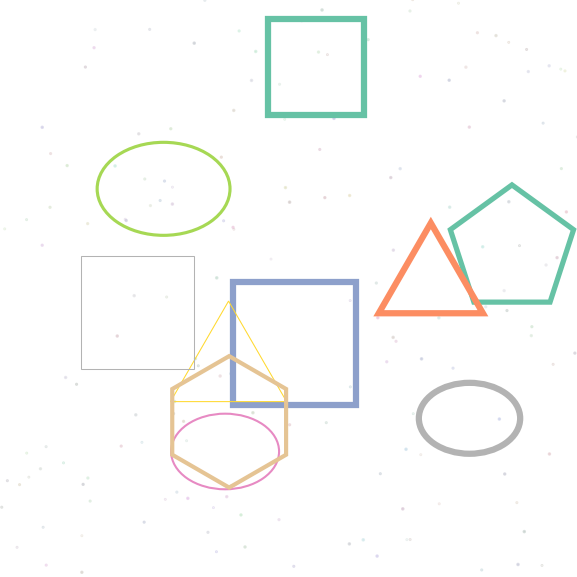[{"shape": "pentagon", "thickness": 2.5, "radius": 0.56, "center": [0.887, 0.567]}, {"shape": "square", "thickness": 3, "radius": 0.42, "center": [0.547, 0.883]}, {"shape": "triangle", "thickness": 3, "radius": 0.52, "center": [0.746, 0.509]}, {"shape": "square", "thickness": 3, "radius": 0.53, "center": [0.51, 0.404]}, {"shape": "oval", "thickness": 1, "radius": 0.47, "center": [0.39, 0.217]}, {"shape": "oval", "thickness": 1.5, "radius": 0.58, "center": [0.283, 0.672]}, {"shape": "triangle", "thickness": 0.5, "radius": 0.58, "center": [0.396, 0.362]}, {"shape": "hexagon", "thickness": 2, "radius": 0.57, "center": [0.397, 0.269]}, {"shape": "oval", "thickness": 3, "radius": 0.44, "center": [0.813, 0.275]}, {"shape": "square", "thickness": 0.5, "radius": 0.49, "center": [0.239, 0.458]}]